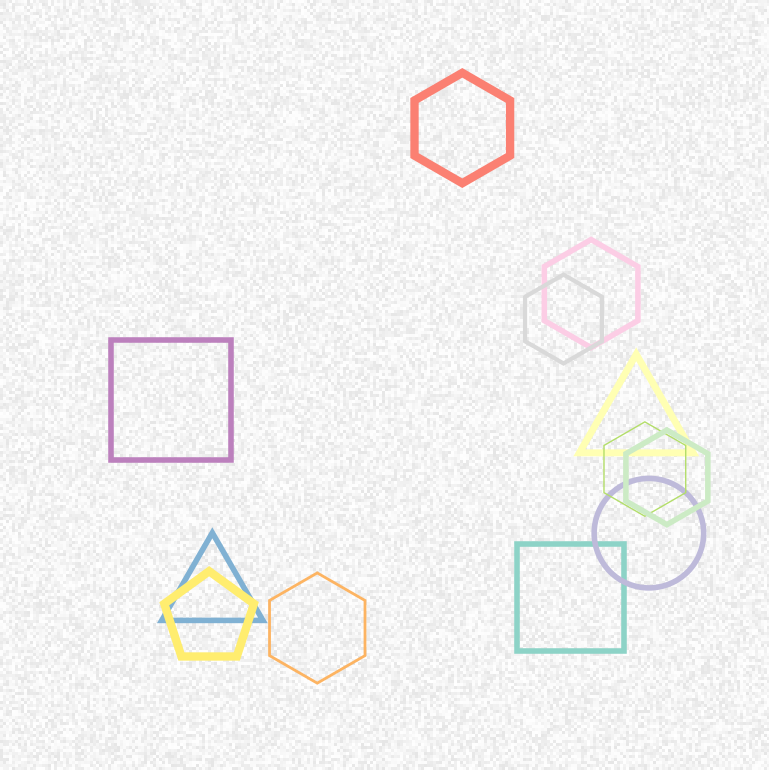[{"shape": "square", "thickness": 2, "radius": 0.35, "center": [0.741, 0.224]}, {"shape": "triangle", "thickness": 2.5, "radius": 0.43, "center": [0.826, 0.455]}, {"shape": "circle", "thickness": 2, "radius": 0.36, "center": [0.843, 0.308]}, {"shape": "hexagon", "thickness": 3, "radius": 0.36, "center": [0.6, 0.834]}, {"shape": "triangle", "thickness": 2, "radius": 0.38, "center": [0.276, 0.232]}, {"shape": "hexagon", "thickness": 1, "radius": 0.36, "center": [0.412, 0.184]}, {"shape": "hexagon", "thickness": 0.5, "radius": 0.31, "center": [0.837, 0.391]}, {"shape": "hexagon", "thickness": 2, "radius": 0.35, "center": [0.768, 0.619]}, {"shape": "hexagon", "thickness": 1.5, "radius": 0.29, "center": [0.732, 0.586]}, {"shape": "square", "thickness": 2, "radius": 0.39, "center": [0.222, 0.48]}, {"shape": "hexagon", "thickness": 2, "radius": 0.31, "center": [0.866, 0.38]}, {"shape": "pentagon", "thickness": 3, "radius": 0.31, "center": [0.272, 0.197]}]